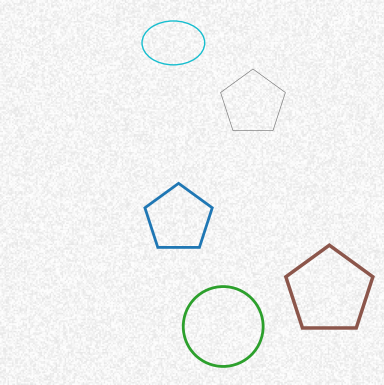[{"shape": "pentagon", "thickness": 2, "radius": 0.46, "center": [0.464, 0.432]}, {"shape": "circle", "thickness": 2, "radius": 0.52, "center": [0.58, 0.152]}, {"shape": "pentagon", "thickness": 2.5, "radius": 0.59, "center": [0.855, 0.244]}, {"shape": "pentagon", "thickness": 0.5, "radius": 0.44, "center": [0.657, 0.732]}, {"shape": "oval", "thickness": 1, "radius": 0.41, "center": [0.45, 0.889]}]